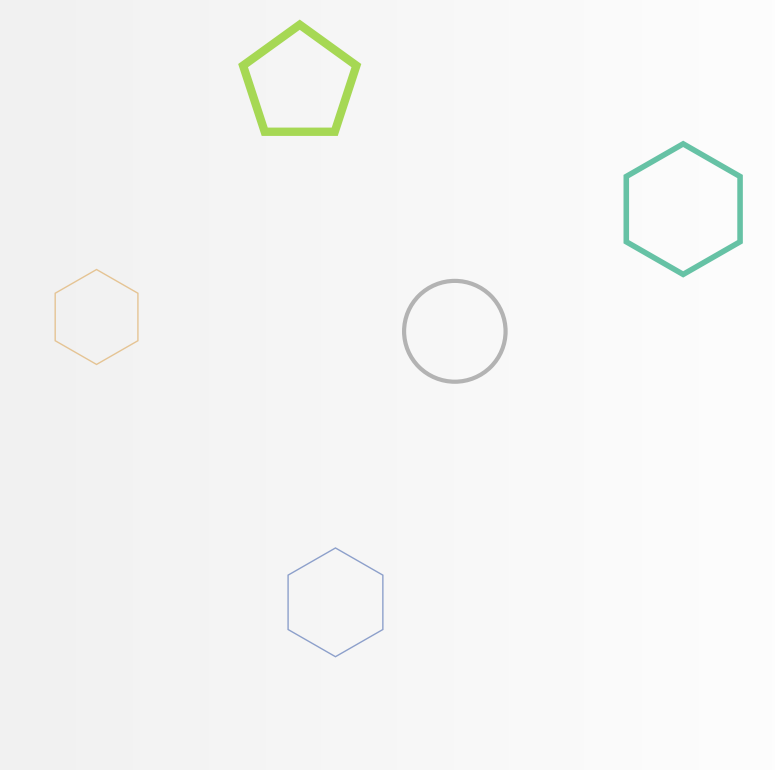[{"shape": "hexagon", "thickness": 2, "radius": 0.42, "center": [0.882, 0.728]}, {"shape": "hexagon", "thickness": 0.5, "radius": 0.35, "center": [0.433, 0.218]}, {"shape": "pentagon", "thickness": 3, "radius": 0.38, "center": [0.387, 0.891]}, {"shape": "hexagon", "thickness": 0.5, "radius": 0.31, "center": [0.125, 0.588]}, {"shape": "circle", "thickness": 1.5, "radius": 0.33, "center": [0.587, 0.57]}]